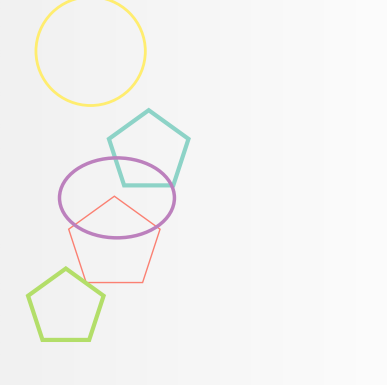[{"shape": "pentagon", "thickness": 3, "radius": 0.54, "center": [0.384, 0.606]}, {"shape": "pentagon", "thickness": 1, "radius": 0.62, "center": [0.295, 0.366]}, {"shape": "pentagon", "thickness": 3, "radius": 0.51, "center": [0.17, 0.2]}, {"shape": "oval", "thickness": 2.5, "radius": 0.74, "center": [0.302, 0.486]}, {"shape": "circle", "thickness": 2, "radius": 0.71, "center": [0.234, 0.867]}]